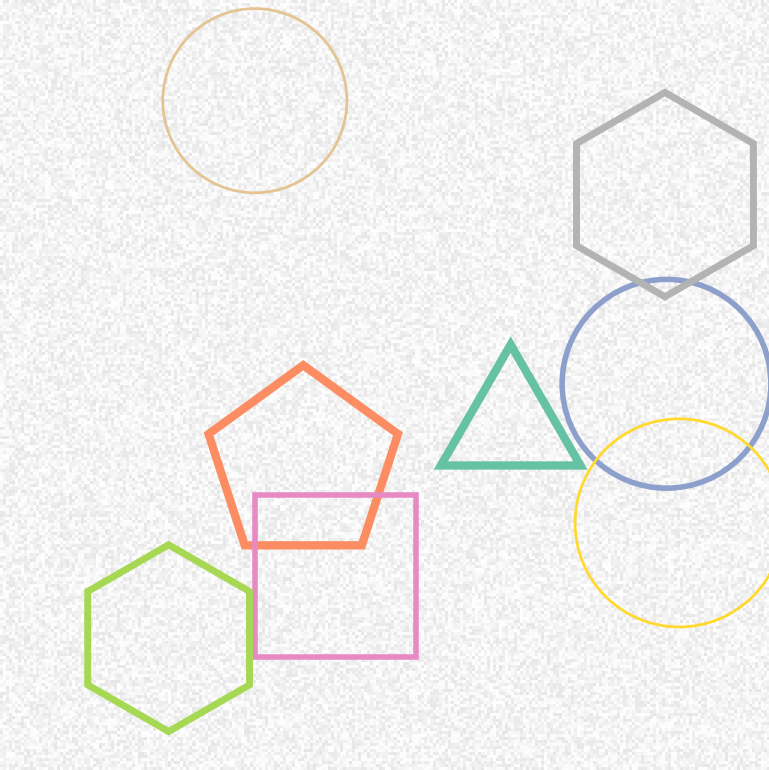[{"shape": "triangle", "thickness": 3, "radius": 0.52, "center": [0.663, 0.448]}, {"shape": "pentagon", "thickness": 3, "radius": 0.65, "center": [0.394, 0.396]}, {"shape": "circle", "thickness": 2, "radius": 0.68, "center": [0.866, 0.502]}, {"shape": "square", "thickness": 2, "radius": 0.52, "center": [0.435, 0.252]}, {"shape": "hexagon", "thickness": 2.5, "radius": 0.61, "center": [0.219, 0.171]}, {"shape": "circle", "thickness": 1, "radius": 0.68, "center": [0.882, 0.321]}, {"shape": "circle", "thickness": 1, "radius": 0.6, "center": [0.331, 0.869]}, {"shape": "hexagon", "thickness": 2.5, "radius": 0.66, "center": [0.864, 0.747]}]